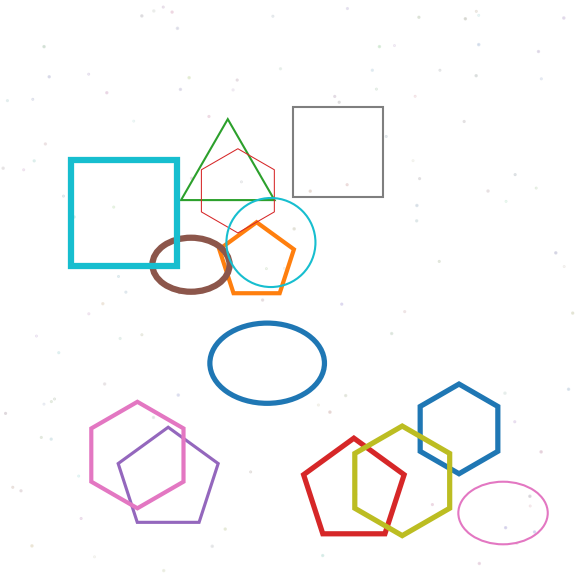[{"shape": "hexagon", "thickness": 2.5, "radius": 0.39, "center": [0.795, 0.256]}, {"shape": "oval", "thickness": 2.5, "radius": 0.5, "center": [0.463, 0.37]}, {"shape": "pentagon", "thickness": 2, "radius": 0.34, "center": [0.444, 0.546]}, {"shape": "triangle", "thickness": 1, "radius": 0.47, "center": [0.394, 0.699]}, {"shape": "hexagon", "thickness": 0.5, "radius": 0.36, "center": [0.412, 0.669]}, {"shape": "pentagon", "thickness": 2.5, "radius": 0.46, "center": [0.613, 0.149]}, {"shape": "pentagon", "thickness": 1.5, "radius": 0.46, "center": [0.291, 0.168]}, {"shape": "oval", "thickness": 3, "radius": 0.33, "center": [0.331, 0.541]}, {"shape": "hexagon", "thickness": 2, "radius": 0.46, "center": [0.238, 0.211]}, {"shape": "oval", "thickness": 1, "radius": 0.39, "center": [0.871, 0.111]}, {"shape": "square", "thickness": 1, "radius": 0.39, "center": [0.585, 0.736]}, {"shape": "hexagon", "thickness": 2.5, "radius": 0.47, "center": [0.697, 0.166]}, {"shape": "square", "thickness": 3, "radius": 0.46, "center": [0.215, 0.631]}, {"shape": "circle", "thickness": 1, "radius": 0.39, "center": [0.469, 0.579]}]